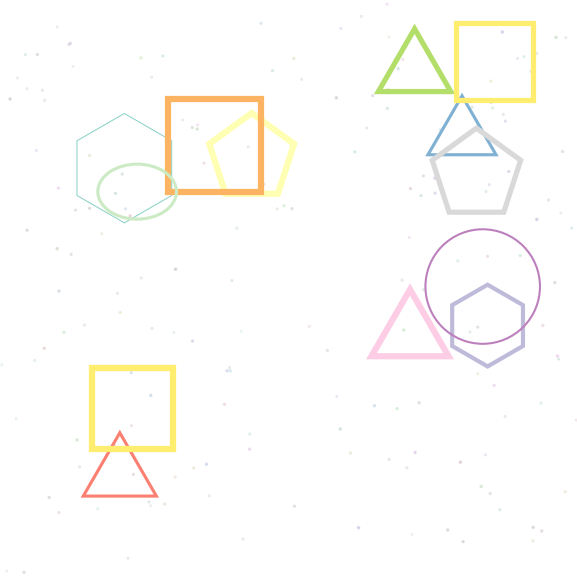[{"shape": "hexagon", "thickness": 0.5, "radius": 0.47, "center": [0.215, 0.708]}, {"shape": "pentagon", "thickness": 3, "radius": 0.39, "center": [0.436, 0.726]}, {"shape": "hexagon", "thickness": 2, "radius": 0.35, "center": [0.844, 0.435]}, {"shape": "triangle", "thickness": 1.5, "radius": 0.37, "center": [0.207, 0.177]}, {"shape": "triangle", "thickness": 1.5, "radius": 0.34, "center": [0.8, 0.765]}, {"shape": "square", "thickness": 3, "radius": 0.4, "center": [0.372, 0.748]}, {"shape": "triangle", "thickness": 2.5, "radius": 0.36, "center": [0.718, 0.877]}, {"shape": "triangle", "thickness": 3, "radius": 0.39, "center": [0.71, 0.421]}, {"shape": "pentagon", "thickness": 2.5, "radius": 0.4, "center": [0.825, 0.697]}, {"shape": "circle", "thickness": 1, "radius": 0.5, "center": [0.836, 0.503]}, {"shape": "oval", "thickness": 1.5, "radius": 0.34, "center": [0.237, 0.667]}, {"shape": "square", "thickness": 3, "radius": 0.35, "center": [0.229, 0.291]}, {"shape": "square", "thickness": 2.5, "radius": 0.34, "center": [0.856, 0.892]}]